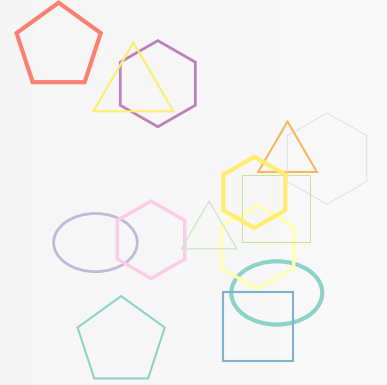[{"shape": "pentagon", "thickness": 1.5, "radius": 0.59, "center": [0.313, 0.113]}, {"shape": "oval", "thickness": 3, "radius": 0.59, "center": [0.714, 0.239]}, {"shape": "hexagon", "thickness": 2.5, "radius": 0.54, "center": [0.664, 0.358]}, {"shape": "oval", "thickness": 2, "radius": 0.54, "center": [0.246, 0.37]}, {"shape": "pentagon", "thickness": 3, "radius": 0.57, "center": [0.151, 0.879]}, {"shape": "square", "thickness": 1.5, "radius": 0.45, "center": [0.665, 0.152]}, {"shape": "triangle", "thickness": 1.5, "radius": 0.44, "center": [0.742, 0.597]}, {"shape": "square", "thickness": 0.5, "radius": 0.43, "center": [0.712, 0.459]}, {"shape": "hexagon", "thickness": 2.5, "radius": 0.5, "center": [0.39, 0.377]}, {"shape": "hexagon", "thickness": 0.5, "radius": 0.59, "center": [0.844, 0.588]}, {"shape": "hexagon", "thickness": 2, "radius": 0.56, "center": [0.407, 0.783]}, {"shape": "triangle", "thickness": 1, "radius": 0.41, "center": [0.54, 0.395]}, {"shape": "triangle", "thickness": 1.5, "radius": 0.6, "center": [0.344, 0.771]}, {"shape": "hexagon", "thickness": 3, "radius": 0.46, "center": [0.656, 0.5]}]